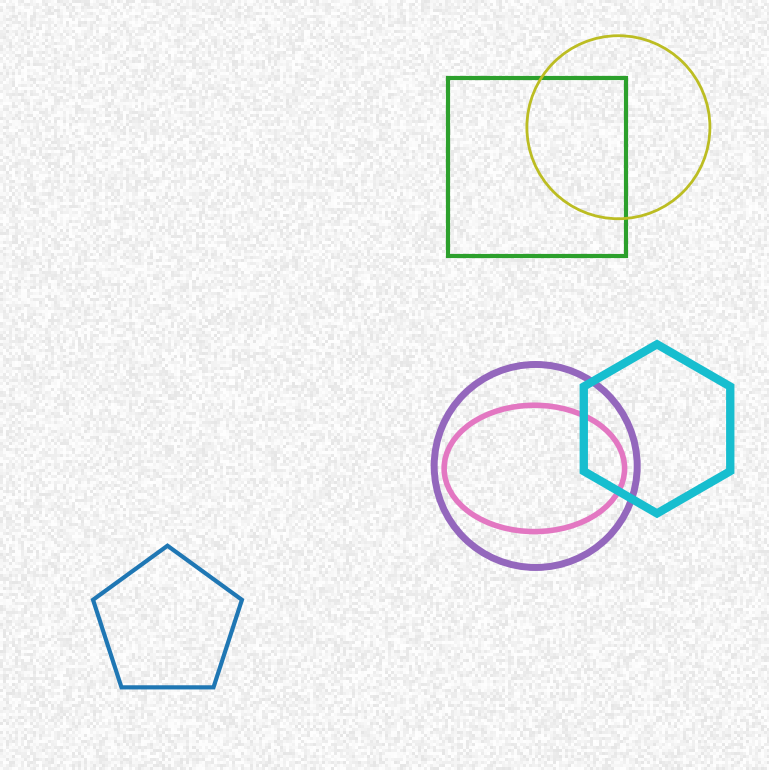[{"shape": "pentagon", "thickness": 1.5, "radius": 0.51, "center": [0.218, 0.19]}, {"shape": "square", "thickness": 1.5, "radius": 0.58, "center": [0.698, 0.783]}, {"shape": "circle", "thickness": 2.5, "radius": 0.66, "center": [0.696, 0.395]}, {"shape": "oval", "thickness": 2, "radius": 0.59, "center": [0.694, 0.392]}, {"shape": "circle", "thickness": 1, "radius": 0.59, "center": [0.803, 0.835]}, {"shape": "hexagon", "thickness": 3, "radius": 0.55, "center": [0.853, 0.443]}]